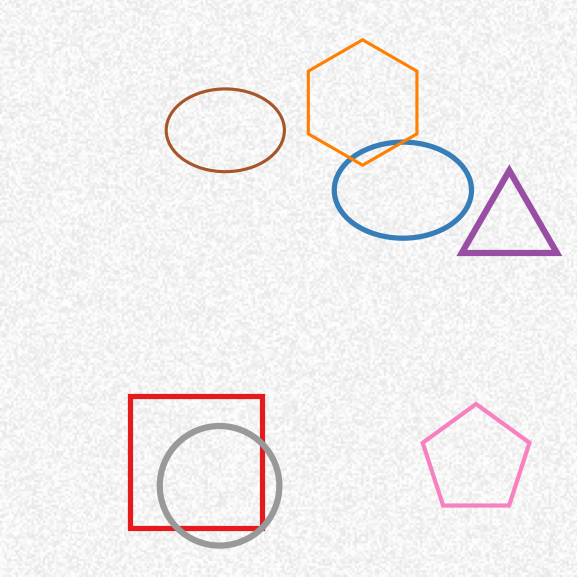[{"shape": "square", "thickness": 2.5, "radius": 0.57, "center": [0.339, 0.199]}, {"shape": "oval", "thickness": 2.5, "radius": 0.59, "center": [0.698, 0.67]}, {"shape": "triangle", "thickness": 3, "radius": 0.48, "center": [0.882, 0.609]}, {"shape": "hexagon", "thickness": 1.5, "radius": 0.54, "center": [0.628, 0.822]}, {"shape": "oval", "thickness": 1.5, "radius": 0.51, "center": [0.39, 0.774]}, {"shape": "pentagon", "thickness": 2, "radius": 0.49, "center": [0.824, 0.202]}, {"shape": "circle", "thickness": 3, "radius": 0.52, "center": [0.38, 0.158]}]